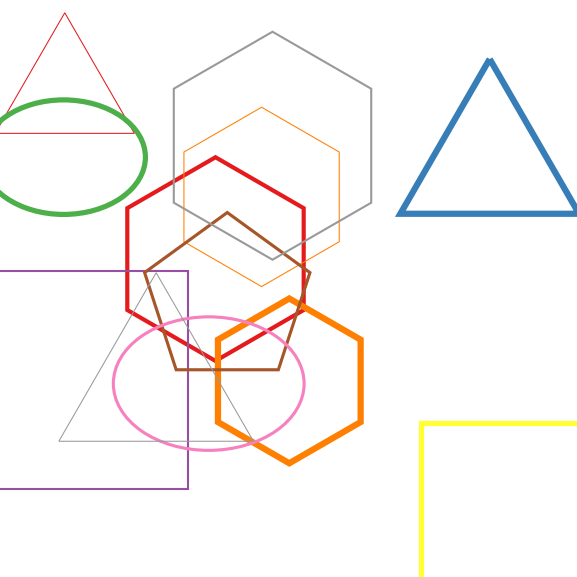[{"shape": "triangle", "thickness": 0.5, "radius": 0.7, "center": [0.112, 0.838]}, {"shape": "hexagon", "thickness": 2, "radius": 0.88, "center": [0.373, 0.55]}, {"shape": "triangle", "thickness": 3, "radius": 0.89, "center": [0.848, 0.718]}, {"shape": "oval", "thickness": 2.5, "radius": 0.71, "center": [0.11, 0.727]}, {"shape": "square", "thickness": 1, "radius": 0.94, "center": [0.137, 0.341]}, {"shape": "hexagon", "thickness": 3, "radius": 0.71, "center": [0.501, 0.34]}, {"shape": "hexagon", "thickness": 0.5, "radius": 0.78, "center": [0.453, 0.658]}, {"shape": "square", "thickness": 2.5, "radius": 0.77, "center": [0.883, 0.113]}, {"shape": "pentagon", "thickness": 1.5, "radius": 0.75, "center": [0.394, 0.481]}, {"shape": "oval", "thickness": 1.5, "radius": 0.83, "center": [0.361, 0.335]}, {"shape": "hexagon", "thickness": 1, "radius": 0.99, "center": [0.472, 0.747]}, {"shape": "triangle", "thickness": 0.5, "radius": 0.97, "center": [0.27, 0.332]}]